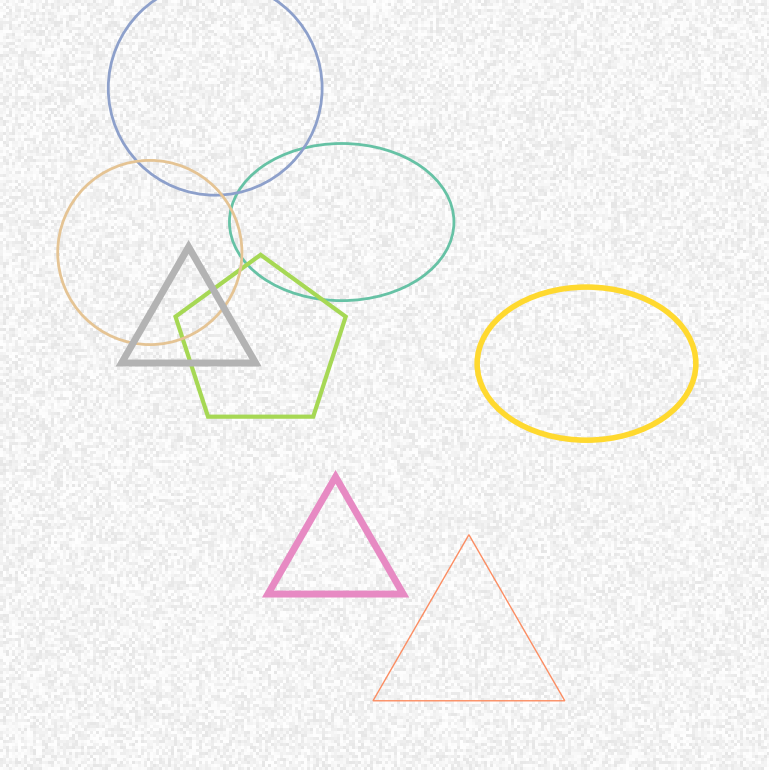[{"shape": "oval", "thickness": 1, "radius": 0.73, "center": [0.444, 0.712]}, {"shape": "triangle", "thickness": 0.5, "radius": 0.72, "center": [0.609, 0.162]}, {"shape": "circle", "thickness": 1, "radius": 0.69, "center": [0.279, 0.885]}, {"shape": "triangle", "thickness": 2.5, "radius": 0.51, "center": [0.436, 0.279]}, {"shape": "pentagon", "thickness": 1.5, "radius": 0.58, "center": [0.338, 0.553]}, {"shape": "oval", "thickness": 2, "radius": 0.71, "center": [0.762, 0.528]}, {"shape": "circle", "thickness": 1, "radius": 0.6, "center": [0.195, 0.672]}, {"shape": "triangle", "thickness": 2.5, "radius": 0.5, "center": [0.245, 0.579]}]